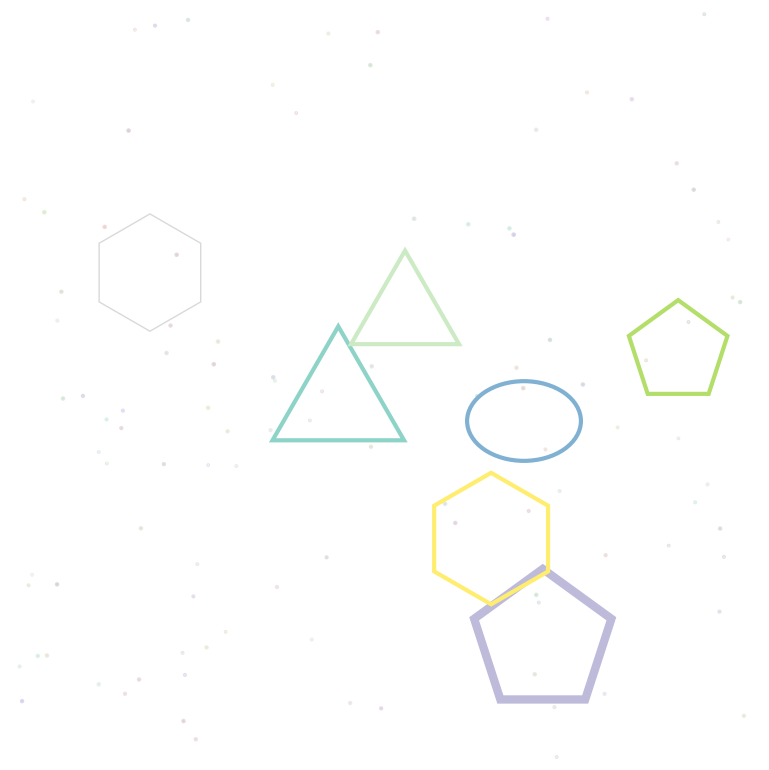[{"shape": "triangle", "thickness": 1.5, "radius": 0.49, "center": [0.439, 0.477]}, {"shape": "pentagon", "thickness": 3, "radius": 0.47, "center": [0.705, 0.167]}, {"shape": "oval", "thickness": 1.5, "radius": 0.37, "center": [0.681, 0.453]}, {"shape": "pentagon", "thickness": 1.5, "radius": 0.34, "center": [0.881, 0.543]}, {"shape": "hexagon", "thickness": 0.5, "radius": 0.38, "center": [0.195, 0.646]}, {"shape": "triangle", "thickness": 1.5, "radius": 0.4, "center": [0.526, 0.594]}, {"shape": "hexagon", "thickness": 1.5, "radius": 0.43, "center": [0.638, 0.301]}]